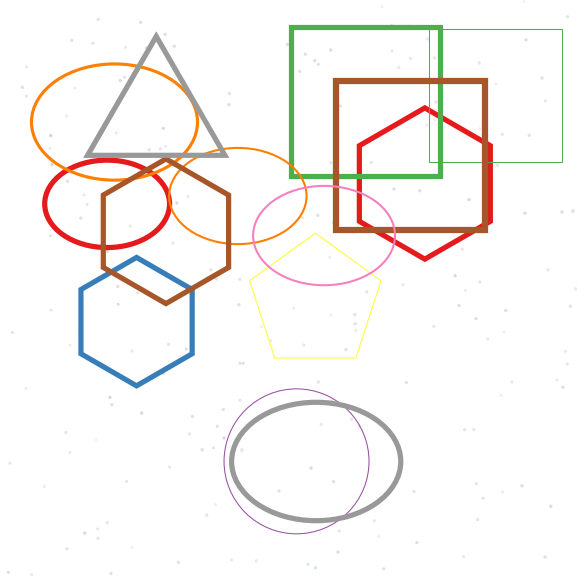[{"shape": "oval", "thickness": 2.5, "radius": 0.54, "center": [0.186, 0.646]}, {"shape": "hexagon", "thickness": 2.5, "radius": 0.65, "center": [0.736, 0.681]}, {"shape": "hexagon", "thickness": 2.5, "radius": 0.56, "center": [0.236, 0.442]}, {"shape": "square", "thickness": 2.5, "radius": 0.65, "center": [0.633, 0.823]}, {"shape": "square", "thickness": 0.5, "radius": 0.58, "center": [0.858, 0.834]}, {"shape": "circle", "thickness": 0.5, "radius": 0.63, "center": [0.513, 0.2]}, {"shape": "oval", "thickness": 1.5, "radius": 0.72, "center": [0.198, 0.788]}, {"shape": "oval", "thickness": 1, "radius": 0.59, "center": [0.412, 0.66]}, {"shape": "pentagon", "thickness": 0.5, "radius": 0.6, "center": [0.546, 0.476]}, {"shape": "square", "thickness": 3, "radius": 0.64, "center": [0.711, 0.729]}, {"shape": "hexagon", "thickness": 2.5, "radius": 0.63, "center": [0.287, 0.599]}, {"shape": "oval", "thickness": 1, "radius": 0.61, "center": [0.561, 0.591]}, {"shape": "triangle", "thickness": 2.5, "radius": 0.69, "center": [0.271, 0.799]}, {"shape": "oval", "thickness": 2.5, "radius": 0.73, "center": [0.548, 0.2]}]